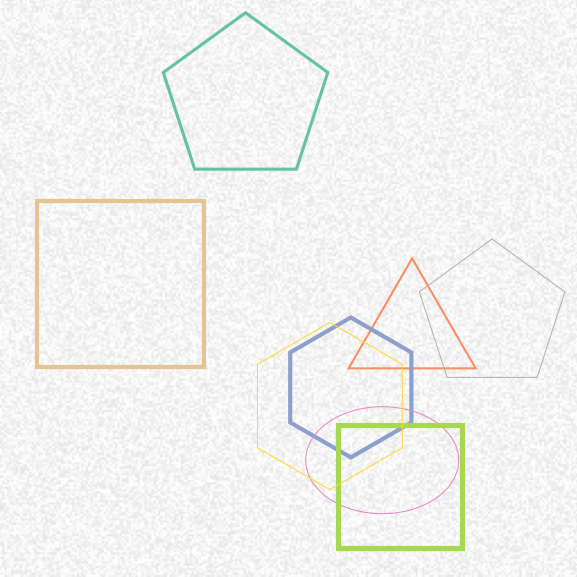[{"shape": "pentagon", "thickness": 1.5, "radius": 0.75, "center": [0.425, 0.827]}, {"shape": "triangle", "thickness": 1, "radius": 0.63, "center": [0.714, 0.425]}, {"shape": "hexagon", "thickness": 2, "radius": 0.61, "center": [0.607, 0.328]}, {"shape": "oval", "thickness": 0.5, "radius": 0.66, "center": [0.662, 0.202]}, {"shape": "square", "thickness": 2.5, "radius": 0.54, "center": [0.693, 0.157]}, {"shape": "hexagon", "thickness": 0.5, "radius": 0.72, "center": [0.571, 0.296]}, {"shape": "square", "thickness": 2, "radius": 0.72, "center": [0.208, 0.508]}, {"shape": "pentagon", "thickness": 0.5, "radius": 0.66, "center": [0.852, 0.453]}]